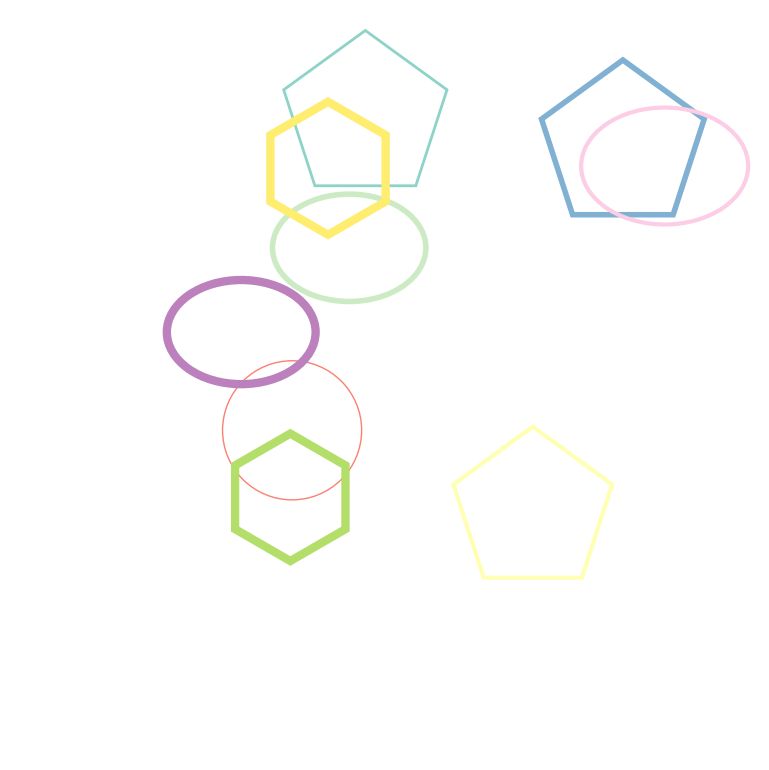[{"shape": "pentagon", "thickness": 1, "radius": 0.56, "center": [0.474, 0.849]}, {"shape": "pentagon", "thickness": 1.5, "radius": 0.54, "center": [0.692, 0.337]}, {"shape": "circle", "thickness": 0.5, "radius": 0.45, "center": [0.379, 0.441]}, {"shape": "pentagon", "thickness": 2, "radius": 0.56, "center": [0.809, 0.811]}, {"shape": "hexagon", "thickness": 3, "radius": 0.41, "center": [0.377, 0.354]}, {"shape": "oval", "thickness": 1.5, "radius": 0.54, "center": [0.863, 0.784]}, {"shape": "oval", "thickness": 3, "radius": 0.48, "center": [0.313, 0.569]}, {"shape": "oval", "thickness": 2, "radius": 0.5, "center": [0.453, 0.678]}, {"shape": "hexagon", "thickness": 3, "radius": 0.43, "center": [0.426, 0.781]}]